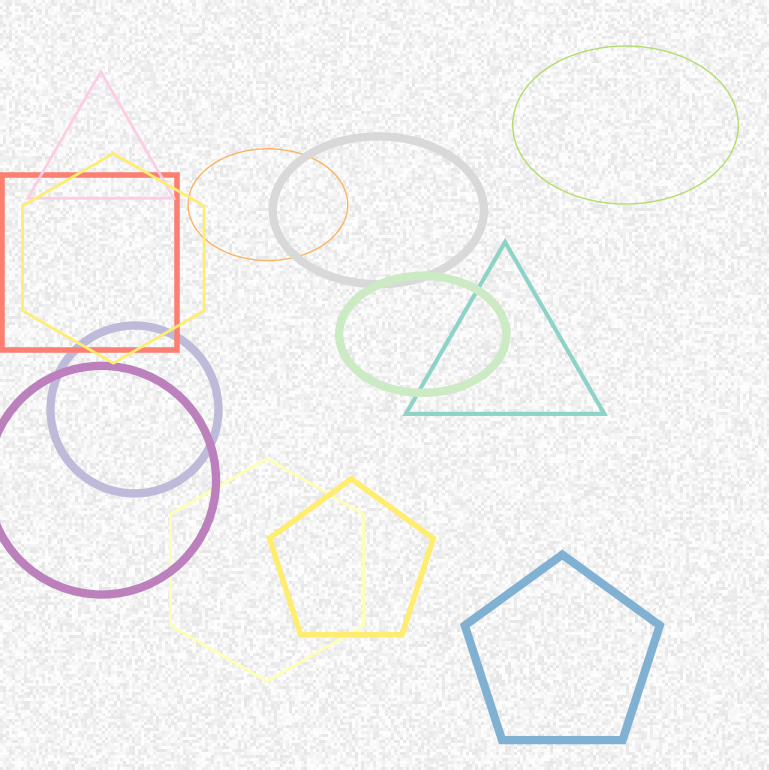[{"shape": "triangle", "thickness": 1.5, "radius": 0.74, "center": [0.656, 0.537]}, {"shape": "hexagon", "thickness": 1, "radius": 0.72, "center": [0.347, 0.26]}, {"shape": "circle", "thickness": 3, "radius": 0.55, "center": [0.175, 0.468]}, {"shape": "square", "thickness": 2, "radius": 0.57, "center": [0.117, 0.659]}, {"shape": "pentagon", "thickness": 3, "radius": 0.67, "center": [0.73, 0.147]}, {"shape": "oval", "thickness": 0.5, "radius": 0.52, "center": [0.348, 0.734]}, {"shape": "oval", "thickness": 0.5, "radius": 0.73, "center": [0.812, 0.838]}, {"shape": "triangle", "thickness": 1, "radius": 0.55, "center": [0.131, 0.797]}, {"shape": "oval", "thickness": 3, "radius": 0.69, "center": [0.491, 0.727]}, {"shape": "circle", "thickness": 3, "radius": 0.74, "center": [0.132, 0.376]}, {"shape": "oval", "thickness": 3, "radius": 0.54, "center": [0.549, 0.566]}, {"shape": "hexagon", "thickness": 1, "radius": 0.68, "center": [0.147, 0.664]}, {"shape": "pentagon", "thickness": 2, "radius": 0.56, "center": [0.456, 0.266]}]